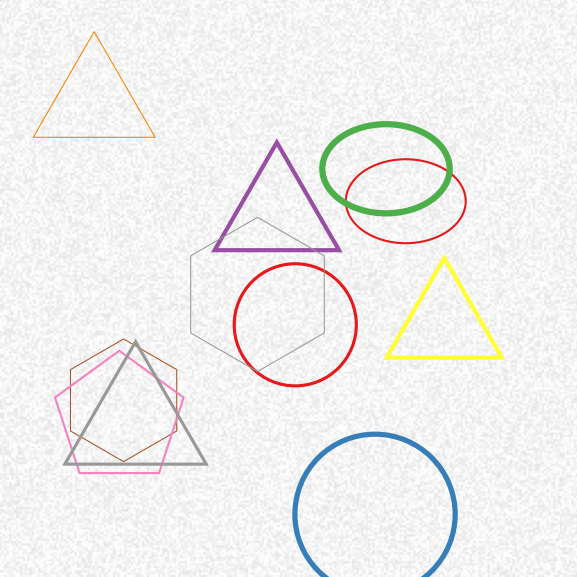[{"shape": "circle", "thickness": 1.5, "radius": 0.53, "center": [0.511, 0.437]}, {"shape": "oval", "thickness": 1, "radius": 0.52, "center": [0.703, 0.651]}, {"shape": "circle", "thickness": 2.5, "radius": 0.69, "center": [0.649, 0.109]}, {"shape": "oval", "thickness": 3, "radius": 0.55, "center": [0.668, 0.707]}, {"shape": "triangle", "thickness": 2, "radius": 0.62, "center": [0.479, 0.628]}, {"shape": "triangle", "thickness": 0.5, "radius": 0.61, "center": [0.163, 0.822]}, {"shape": "triangle", "thickness": 2, "radius": 0.58, "center": [0.769, 0.437]}, {"shape": "hexagon", "thickness": 0.5, "radius": 0.53, "center": [0.214, 0.306]}, {"shape": "pentagon", "thickness": 1, "radius": 0.59, "center": [0.207, 0.275]}, {"shape": "triangle", "thickness": 1.5, "radius": 0.71, "center": [0.235, 0.266]}, {"shape": "hexagon", "thickness": 0.5, "radius": 0.67, "center": [0.446, 0.489]}]